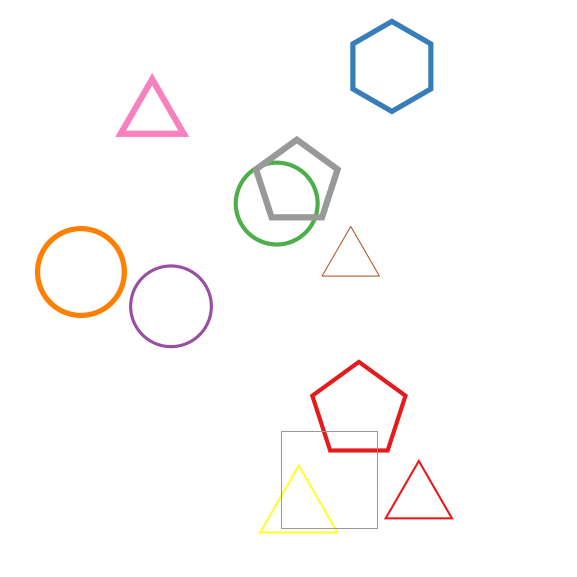[{"shape": "pentagon", "thickness": 2, "radius": 0.42, "center": [0.621, 0.288]}, {"shape": "triangle", "thickness": 1, "radius": 0.33, "center": [0.725, 0.135]}, {"shape": "hexagon", "thickness": 2.5, "radius": 0.39, "center": [0.679, 0.884]}, {"shape": "circle", "thickness": 2, "radius": 0.35, "center": [0.479, 0.647]}, {"shape": "circle", "thickness": 1.5, "radius": 0.35, "center": [0.296, 0.469]}, {"shape": "circle", "thickness": 2.5, "radius": 0.38, "center": [0.14, 0.528]}, {"shape": "triangle", "thickness": 1, "radius": 0.39, "center": [0.517, 0.116]}, {"shape": "triangle", "thickness": 0.5, "radius": 0.29, "center": [0.607, 0.55]}, {"shape": "triangle", "thickness": 3, "radius": 0.32, "center": [0.263, 0.799]}, {"shape": "pentagon", "thickness": 3, "radius": 0.37, "center": [0.514, 0.683]}, {"shape": "square", "thickness": 0.5, "radius": 0.42, "center": [0.57, 0.169]}]